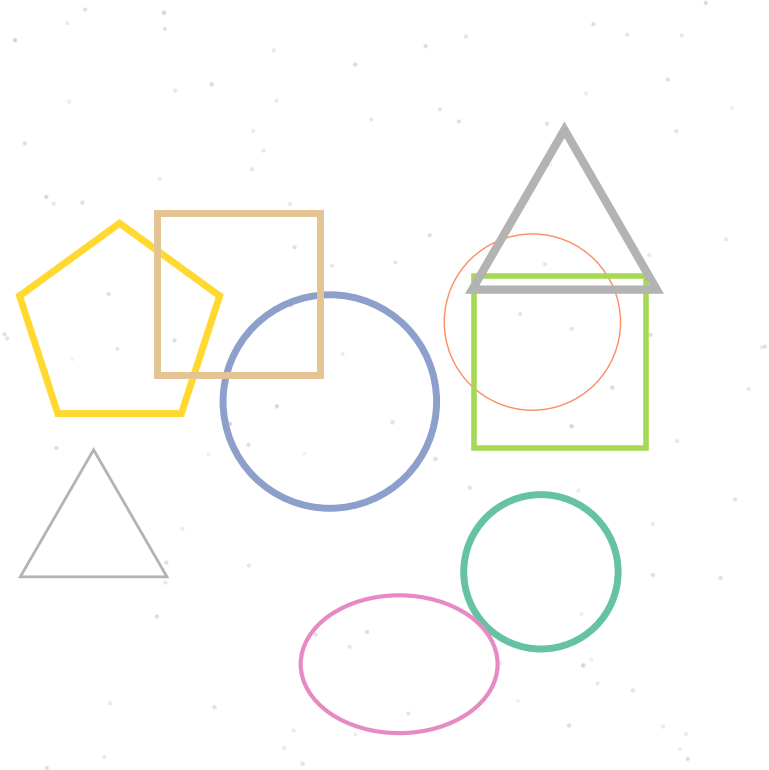[{"shape": "circle", "thickness": 2.5, "radius": 0.5, "center": [0.703, 0.257]}, {"shape": "circle", "thickness": 0.5, "radius": 0.57, "center": [0.691, 0.582]}, {"shape": "circle", "thickness": 2.5, "radius": 0.69, "center": [0.428, 0.479]}, {"shape": "oval", "thickness": 1.5, "radius": 0.64, "center": [0.518, 0.137]}, {"shape": "square", "thickness": 2, "radius": 0.56, "center": [0.727, 0.53]}, {"shape": "pentagon", "thickness": 2.5, "radius": 0.68, "center": [0.155, 0.574]}, {"shape": "square", "thickness": 2.5, "radius": 0.53, "center": [0.31, 0.618]}, {"shape": "triangle", "thickness": 3, "radius": 0.69, "center": [0.733, 0.693]}, {"shape": "triangle", "thickness": 1, "radius": 0.55, "center": [0.122, 0.306]}]